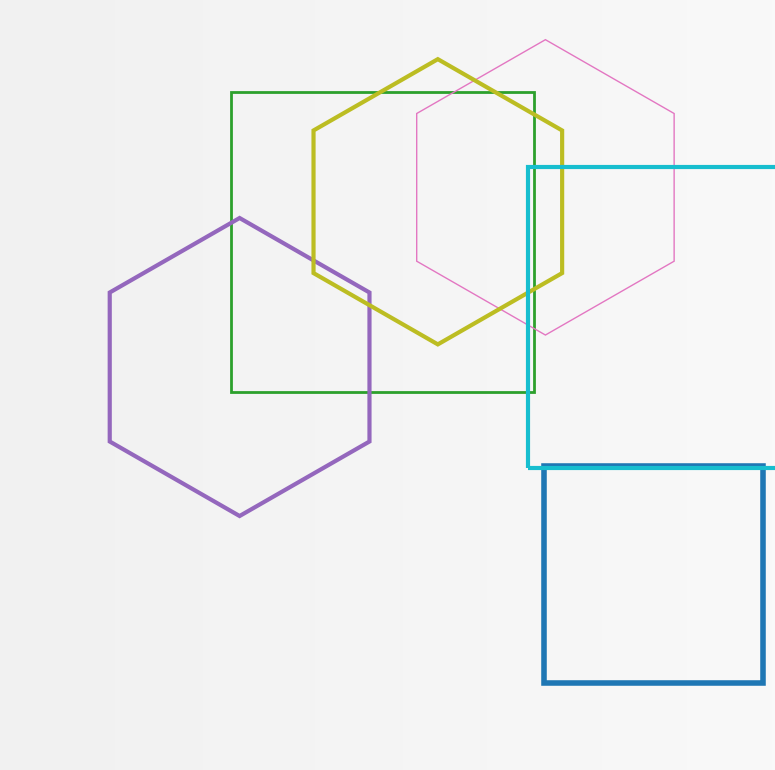[{"shape": "square", "thickness": 2, "radius": 0.71, "center": [0.843, 0.254]}, {"shape": "square", "thickness": 1, "radius": 0.98, "center": [0.493, 0.686]}, {"shape": "hexagon", "thickness": 1.5, "radius": 0.97, "center": [0.309, 0.523]}, {"shape": "hexagon", "thickness": 0.5, "radius": 0.96, "center": [0.704, 0.757]}, {"shape": "hexagon", "thickness": 1.5, "radius": 0.93, "center": [0.565, 0.738]}, {"shape": "square", "thickness": 1.5, "radius": 0.98, "center": [0.876, 0.588]}]